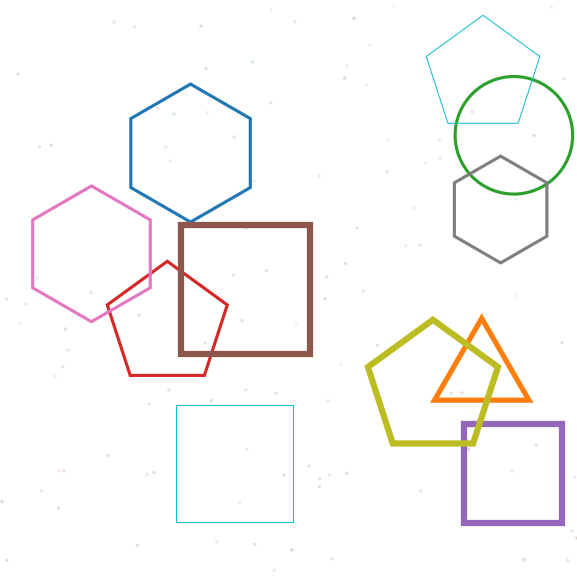[{"shape": "hexagon", "thickness": 1.5, "radius": 0.6, "center": [0.33, 0.734]}, {"shape": "triangle", "thickness": 2.5, "radius": 0.47, "center": [0.834, 0.353]}, {"shape": "circle", "thickness": 1.5, "radius": 0.51, "center": [0.89, 0.765]}, {"shape": "pentagon", "thickness": 1.5, "radius": 0.55, "center": [0.29, 0.437]}, {"shape": "square", "thickness": 3, "radius": 0.43, "center": [0.888, 0.18]}, {"shape": "square", "thickness": 3, "radius": 0.56, "center": [0.425, 0.498]}, {"shape": "hexagon", "thickness": 1.5, "radius": 0.59, "center": [0.158, 0.56]}, {"shape": "hexagon", "thickness": 1.5, "radius": 0.46, "center": [0.867, 0.636]}, {"shape": "pentagon", "thickness": 3, "radius": 0.59, "center": [0.75, 0.327]}, {"shape": "square", "thickness": 0.5, "radius": 0.51, "center": [0.406, 0.197]}, {"shape": "pentagon", "thickness": 0.5, "radius": 0.52, "center": [0.836, 0.869]}]